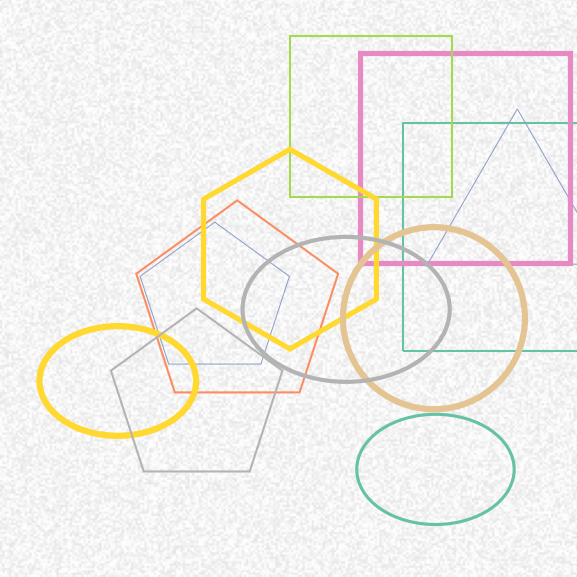[{"shape": "oval", "thickness": 1.5, "radius": 0.68, "center": [0.754, 0.186]}, {"shape": "square", "thickness": 1, "radius": 0.99, "center": [0.895, 0.588]}, {"shape": "pentagon", "thickness": 1, "radius": 0.92, "center": [0.411, 0.468]}, {"shape": "triangle", "thickness": 0.5, "radius": 0.9, "center": [0.896, 0.631]}, {"shape": "pentagon", "thickness": 0.5, "radius": 0.68, "center": [0.372, 0.479]}, {"shape": "square", "thickness": 2.5, "radius": 0.91, "center": [0.805, 0.726]}, {"shape": "square", "thickness": 1, "radius": 0.7, "center": [0.642, 0.797]}, {"shape": "hexagon", "thickness": 2.5, "radius": 0.86, "center": [0.502, 0.568]}, {"shape": "oval", "thickness": 3, "radius": 0.68, "center": [0.204, 0.339]}, {"shape": "circle", "thickness": 3, "radius": 0.79, "center": [0.751, 0.448]}, {"shape": "oval", "thickness": 2, "radius": 0.9, "center": [0.599, 0.463]}, {"shape": "pentagon", "thickness": 1, "radius": 0.78, "center": [0.341, 0.309]}]